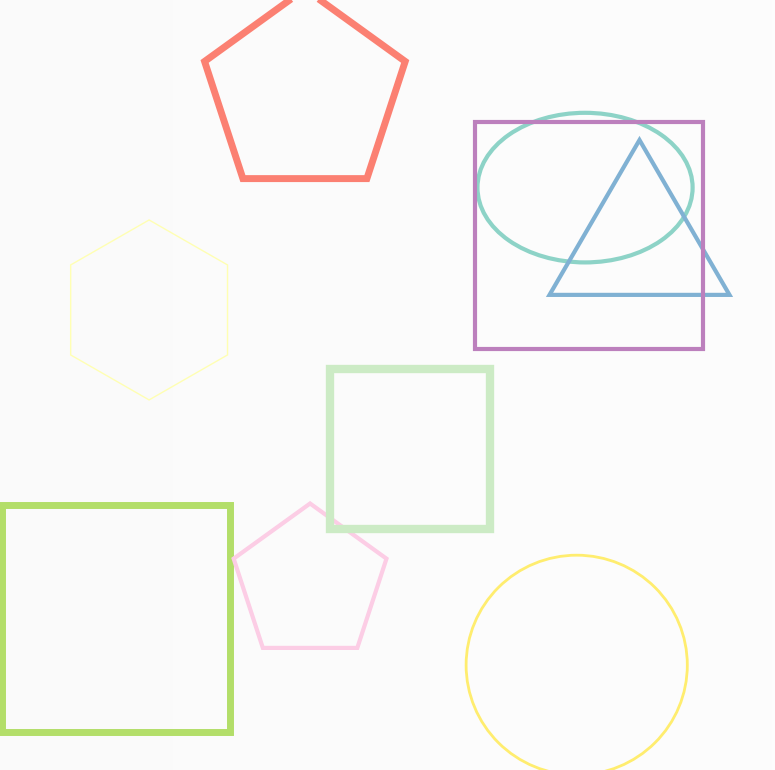[{"shape": "oval", "thickness": 1.5, "radius": 0.69, "center": [0.755, 0.756]}, {"shape": "hexagon", "thickness": 0.5, "radius": 0.58, "center": [0.192, 0.597]}, {"shape": "pentagon", "thickness": 2.5, "radius": 0.68, "center": [0.393, 0.878]}, {"shape": "triangle", "thickness": 1.5, "radius": 0.67, "center": [0.825, 0.684]}, {"shape": "square", "thickness": 2.5, "radius": 0.74, "center": [0.15, 0.196]}, {"shape": "pentagon", "thickness": 1.5, "radius": 0.52, "center": [0.4, 0.242]}, {"shape": "square", "thickness": 1.5, "radius": 0.74, "center": [0.76, 0.694]}, {"shape": "square", "thickness": 3, "radius": 0.52, "center": [0.529, 0.417]}, {"shape": "circle", "thickness": 1, "radius": 0.71, "center": [0.744, 0.136]}]